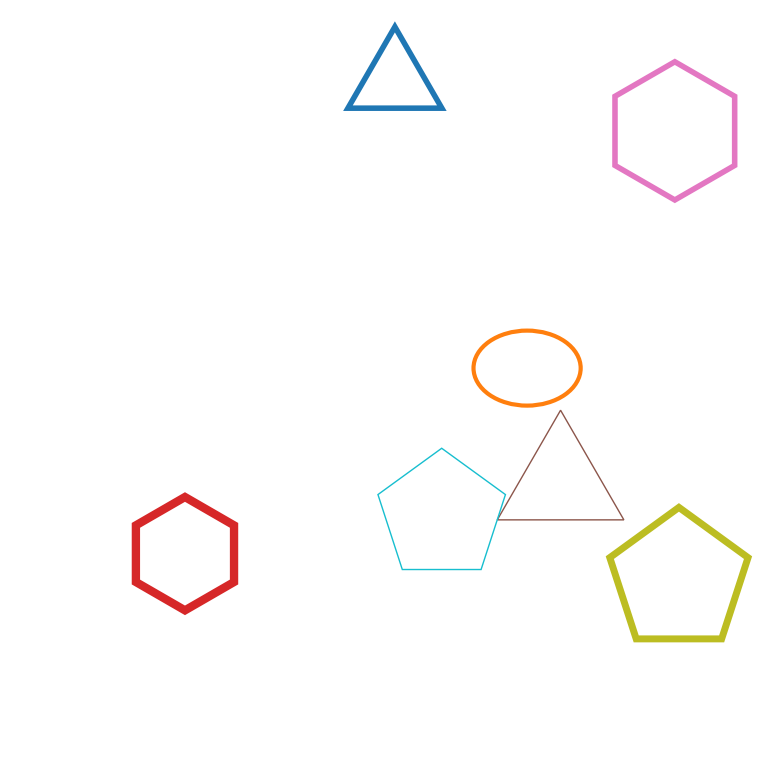[{"shape": "triangle", "thickness": 2, "radius": 0.35, "center": [0.513, 0.895]}, {"shape": "oval", "thickness": 1.5, "radius": 0.35, "center": [0.685, 0.522]}, {"shape": "hexagon", "thickness": 3, "radius": 0.37, "center": [0.24, 0.281]}, {"shape": "triangle", "thickness": 0.5, "radius": 0.47, "center": [0.728, 0.372]}, {"shape": "hexagon", "thickness": 2, "radius": 0.45, "center": [0.876, 0.83]}, {"shape": "pentagon", "thickness": 2.5, "radius": 0.47, "center": [0.882, 0.247]}, {"shape": "pentagon", "thickness": 0.5, "radius": 0.44, "center": [0.574, 0.331]}]